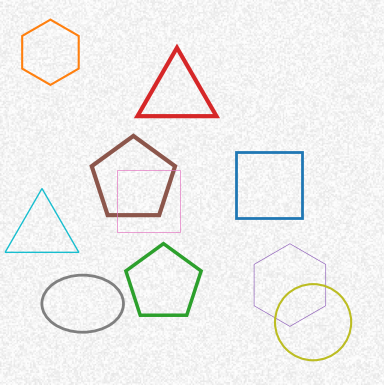[{"shape": "square", "thickness": 2, "radius": 0.43, "center": [0.699, 0.52]}, {"shape": "hexagon", "thickness": 1.5, "radius": 0.42, "center": [0.131, 0.864]}, {"shape": "pentagon", "thickness": 2.5, "radius": 0.51, "center": [0.425, 0.264]}, {"shape": "triangle", "thickness": 3, "radius": 0.59, "center": [0.46, 0.758]}, {"shape": "hexagon", "thickness": 0.5, "radius": 0.54, "center": [0.753, 0.26]}, {"shape": "pentagon", "thickness": 3, "radius": 0.57, "center": [0.347, 0.533]}, {"shape": "square", "thickness": 0.5, "radius": 0.41, "center": [0.386, 0.478]}, {"shape": "oval", "thickness": 2, "radius": 0.53, "center": [0.215, 0.211]}, {"shape": "circle", "thickness": 1.5, "radius": 0.49, "center": [0.813, 0.163]}, {"shape": "triangle", "thickness": 1, "radius": 0.55, "center": [0.109, 0.4]}]